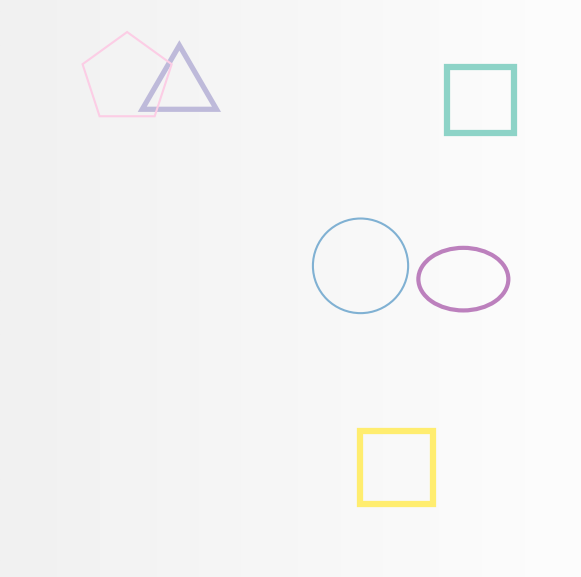[{"shape": "square", "thickness": 3, "radius": 0.29, "center": [0.826, 0.826]}, {"shape": "triangle", "thickness": 2.5, "radius": 0.37, "center": [0.309, 0.847]}, {"shape": "circle", "thickness": 1, "radius": 0.41, "center": [0.62, 0.539]}, {"shape": "pentagon", "thickness": 1, "radius": 0.4, "center": [0.219, 0.863]}, {"shape": "oval", "thickness": 2, "radius": 0.39, "center": [0.797, 0.516]}, {"shape": "square", "thickness": 3, "radius": 0.32, "center": [0.682, 0.189]}]